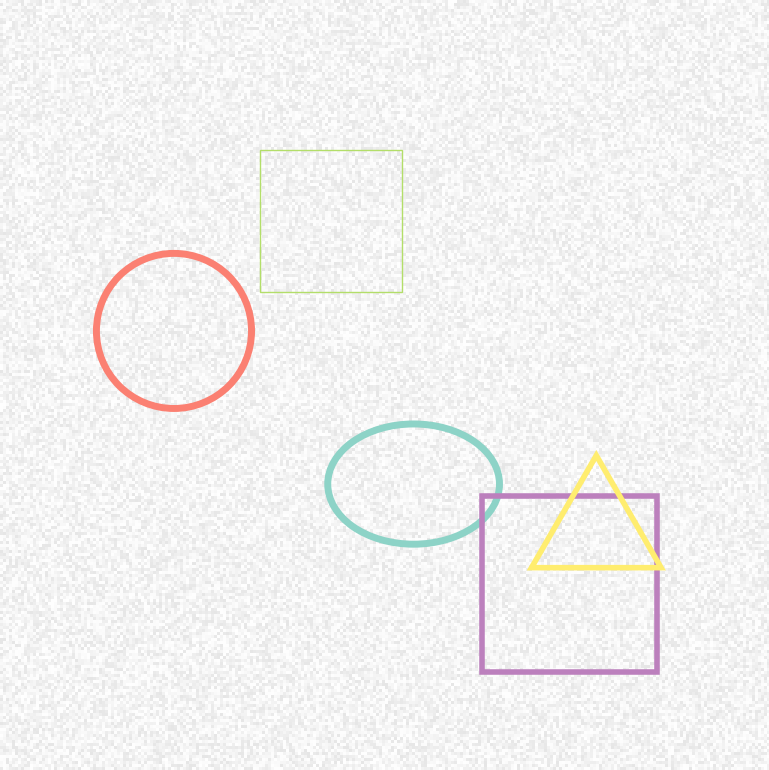[{"shape": "oval", "thickness": 2.5, "radius": 0.56, "center": [0.537, 0.371]}, {"shape": "circle", "thickness": 2.5, "radius": 0.5, "center": [0.226, 0.57]}, {"shape": "square", "thickness": 0.5, "radius": 0.46, "center": [0.43, 0.713]}, {"shape": "square", "thickness": 2, "radius": 0.57, "center": [0.74, 0.242]}, {"shape": "triangle", "thickness": 2, "radius": 0.49, "center": [0.774, 0.311]}]